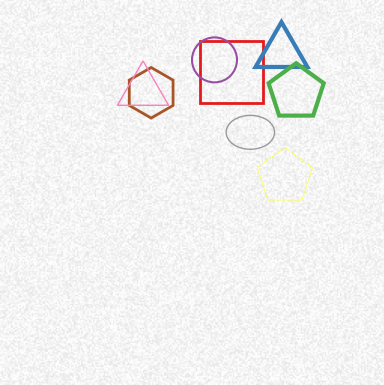[{"shape": "square", "thickness": 2, "radius": 0.41, "center": [0.601, 0.813]}, {"shape": "triangle", "thickness": 3, "radius": 0.39, "center": [0.731, 0.865]}, {"shape": "pentagon", "thickness": 3, "radius": 0.38, "center": [0.769, 0.761]}, {"shape": "circle", "thickness": 1.5, "radius": 0.29, "center": [0.557, 0.844]}, {"shape": "pentagon", "thickness": 0.5, "radius": 0.38, "center": [0.74, 0.541]}, {"shape": "hexagon", "thickness": 2, "radius": 0.33, "center": [0.393, 0.759]}, {"shape": "triangle", "thickness": 1, "radius": 0.38, "center": [0.372, 0.765]}, {"shape": "oval", "thickness": 1, "radius": 0.31, "center": [0.65, 0.656]}]